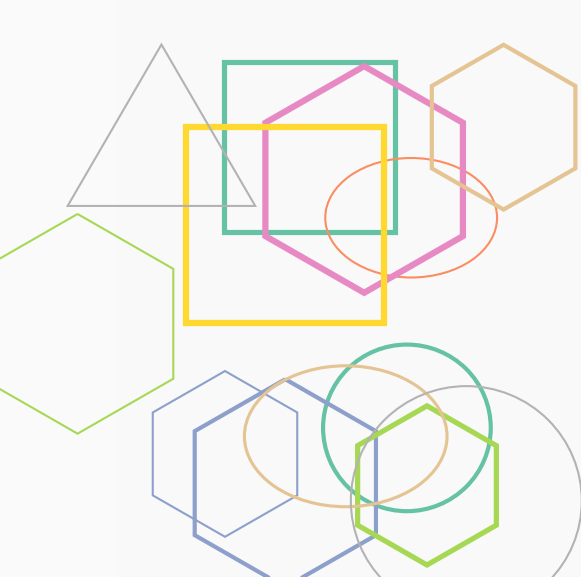[{"shape": "circle", "thickness": 2, "radius": 0.72, "center": [0.7, 0.258]}, {"shape": "square", "thickness": 2.5, "radius": 0.74, "center": [0.532, 0.744]}, {"shape": "oval", "thickness": 1, "radius": 0.74, "center": [0.707, 0.622]}, {"shape": "hexagon", "thickness": 1, "radius": 0.72, "center": [0.387, 0.213]}, {"shape": "hexagon", "thickness": 2, "radius": 0.9, "center": [0.491, 0.162]}, {"shape": "hexagon", "thickness": 3, "radius": 0.98, "center": [0.627, 0.688]}, {"shape": "hexagon", "thickness": 1, "radius": 0.95, "center": [0.133, 0.438]}, {"shape": "hexagon", "thickness": 2.5, "radius": 0.69, "center": [0.735, 0.159]}, {"shape": "square", "thickness": 3, "radius": 0.85, "center": [0.49, 0.61]}, {"shape": "oval", "thickness": 1.5, "radius": 0.87, "center": [0.595, 0.244]}, {"shape": "hexagon", "thickness": 2, "radius": 0.71, "center": [0.866, 0.779]}, {"shape": "triangle", "thickness": 1, "radius": 0.93, "center": [0.278, 0.736]}, {"shape": "circle", "thickness": 1, "radius": 0.99, "center": [0.802, 0.132]}]